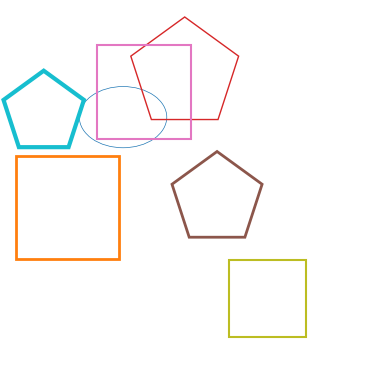[{"shape": "oval", "thickness": 0.5, "radius": 0.57, "center": [0.32, 0.696]}, {"shape": "square", "thickness": 2, "radius": 0.67, "center": [0.175, 0.461]}, {"shape": "pentagon", "thickness": 1, "radius": 0.74, "center": [0.48, 0.809]}, {"shape": "pentagon", "thickness": 2, "radius": 0.62, "center": [0.564, 0.483]}, {"shape": "square", "thickness": 1.5, "radius": 0.61, "center": [0.374, 0.761]}, {"shape": "square", "thickness": 1.5, "radius": 0.5, "center": [0.696, 0.224]}, {"shape": "pentagon", "thickness": 3, "radius": 0.55, "center": [0.114, 0.707]}]